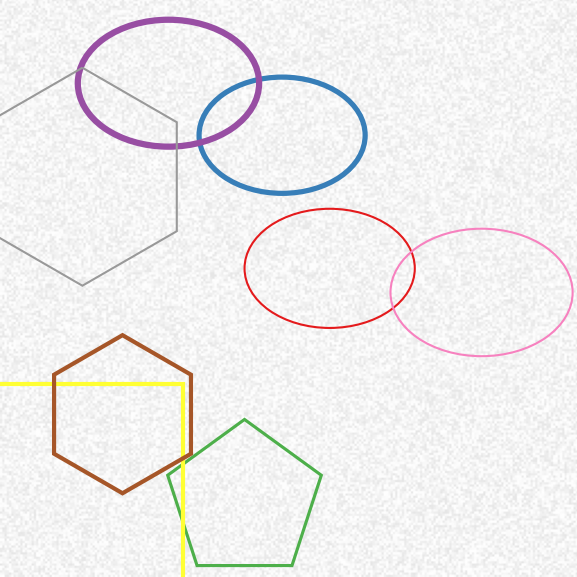[{"shape": "oval", "thickness": 1, "radius": 0.74, "center": [0.571, 0.534]}, {"shape": "oval", "thickness": 2.5, "radius": 0.72, "center": [0.489, 0.765]}, {"shape": "pentagon", "thickness": 1.5, "radius": 0.7, "center": [0.423, 0.133]}, {"shape": "oval", "thickness": 3, "radius": 0.78, "center": [0.292, 0.855]}, {"shape": "square", "thickness": 2, "radius": 0.97, "center": [0.123, 0.141]}, {"shape": "hexagon", "thickness": 2, "radius": 0.68, "center": [0.212, 0.282]}, {"shape": "oval", "thickness": 1, "radius": 0.79, "center": [0.834, 0.493]}, {"shape": "hexagon", "thickness": 1, "radius": 0.94, "center": [0.143, 0.693]}]